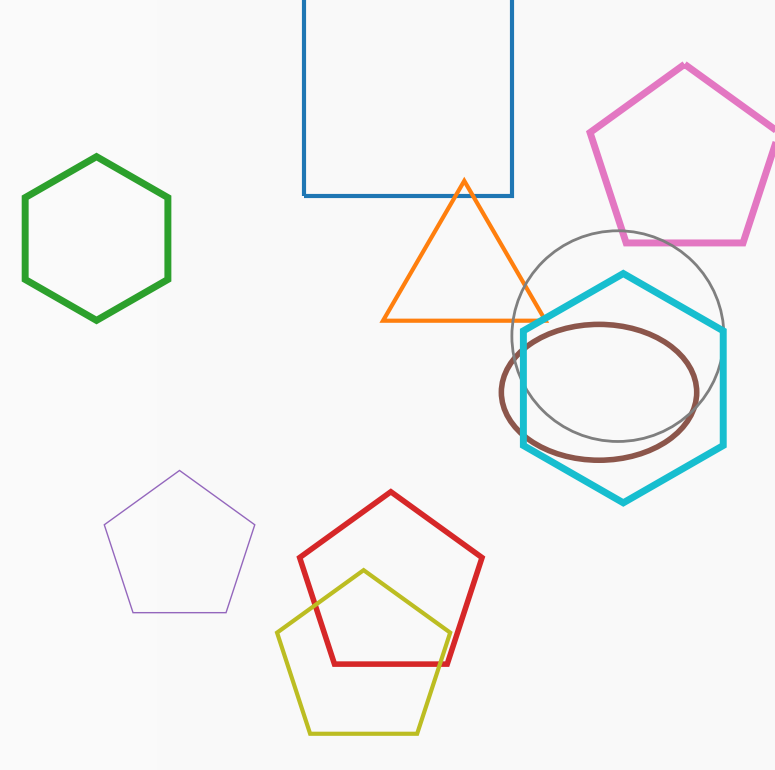[{"shape": "square", "thickness": 1.5, "radius": 0.67, "center": [0.527, 0.88]}, {"shape": "triangle", "thickness": 1.5, "radius": 0.61, "center": [0.599, 0.644]}, {"shape": "hexagon", "thickness": 2.5, "radius": 0.53, "center": [0.125, 0.69]}, {"shape": "pentagon", "thickness": 2, "radius": 0.62, "center": [0.504, 0.238]}, {"shape": "pentagon", "thickness": 0.5, "radius": 0.51, "center": [0.232, 0.287]}, {"shape": "oval", "thickness": 2, "radius": 0.63, "center": [0.773, 0.491]}, {"shape": "pentagon", "thickness": 2.5, "radius": 0.64, "center": [0.883, 0.788]}, {"shape": "circle", "thickness": 1, "radius": 0.68, "center": [0.797, 0.563]}, {"shape": "pentagon", "thickness": 1.5, "radius": 0.59, "center": [0.469, 0.142]}, {"shape": "hexagon", "thickness": 2.5, "radius": 0.74, "center": [0.804, 0.496]}]